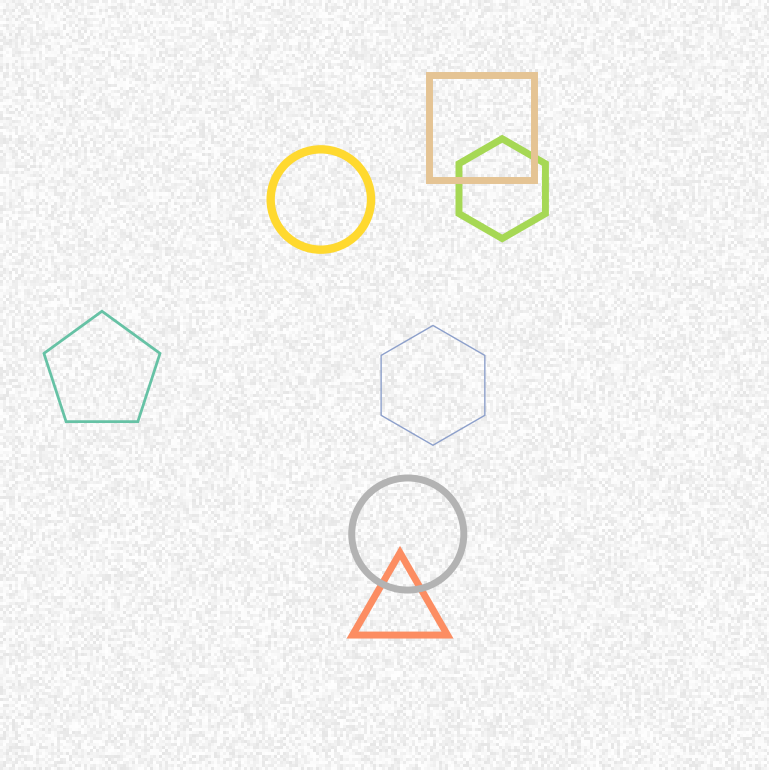[{"shape": "pentagon", "thickness": 1, "radius": 0.4, "center": [0.132, 0.517]}, {"shape": "triangle", "thickness": 2.5, "radius": 0.36, "center": [0.52, 0.211]}, {"shape": "hexagon", "thickness": 0.5, "radius": 0.39, "center": [0.562, 0.5]}, {"shape": "hexagon", "thickness": 2.5, "radius": 0.32, "center": [0.652, 0.755]}, {"shape": "circle", "thickness": 3, "radius": 0.33, "center": [0.417, 0.741]}, {"shape": "square", "thickness": 2.5, "radius": 0.34, "center": [0.626, 0.835]}, {"shape": "circle", "thickness": 2.5, "radius": 0.36, "center": [0.53, 0.306]}]